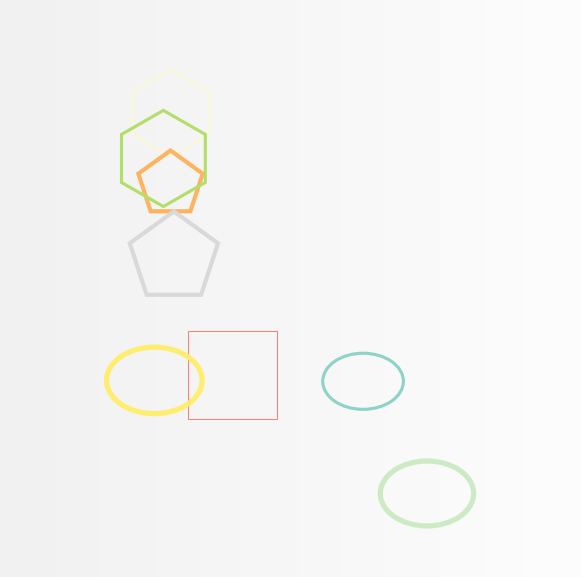[{"shape": "oval", "thickness": 1.5, "radius": 0.35, "center": [0.625, 0.339]}, {"shape": "hexagon", "thickness": 0.5, "radius": 0.38, "center": [0.294, 0.803]}, {"shape": "square", "thickness": 0.5, "radius": 0.38, "center": [0.4, 0.349]}, {"shape": "pentagon", "thickness": 2, "radius": 0.29, "center": [0.293, 0.68]}, {"shape": "hexagon", "thickness": 1.5, "radius": 0.42, "center": [0.281, 0.725]}, {"shape": "pentagon", "thickness": 2, "radius": 0.4, "center": [0.299, 0.553]}, {"shape": "oval", "thickness": 2.5, "radius": 0.4, "center": [0.735, 0.145]}, {"shape": "oval", "thickness": 2.5, "radius": 0.41, "center": [0.265, 0.34]}]